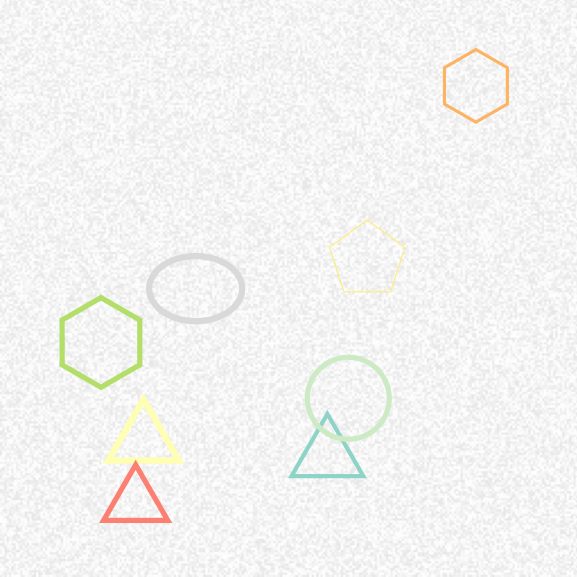[{"shape": "triangle", "thickness": 2, "radius": 0.36, "center": [0.567, 0.211]}, {"shape": "triangle", "thickness": 3, "radius": 0.35, "center": [0.249, 0.237]}, {"shape": "triangle", "thickness": 2.5, "radius": 0.32, "center": [0.235, 0.13]}, {"shape": "hexagon", "thickness": 1.5, "radius": 0.31, "center": [0.824, 0.85]}, {"shape": "hexagon", "thickness": 2.5, "radius": 0.39, "center": [0.175, 0.406]}, {"shape": "oval", "thickness": 3, "radius": 0.4, "center": [0.339, 0.499]}, {"shape": "circle", "thickness": 2.5, "radius": 0.35, "center": [0.603, 0.31]}, {"shape": "pentagon", "thickness": 0.5, "radius": 0.34, "center": [0.636, 0.549]}]